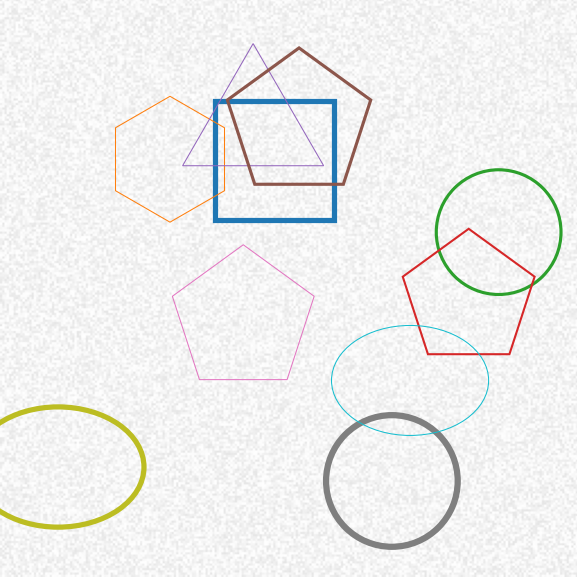[{"shape": "square", "thickness": 2.5, "radius": 0.51, "center": [0.476, 0.721]}, {"shape": "hexagon", "thickness": 0.5, "radius": 0.54, "center": [0.294, 0.723]}, {"shape": "circle", "thickness": 1.5, "radius": 0.54, "center": [0.863, 0.597]}, {"shape": "pentagon", "thickness": 1, "radius": 0.6, "center": [0.812, 0.483]}, {"shape": "triangle", "thickness": 0.5, "radius": 0.71, "center": [0.438, 0.783]}, {"shape": "pentagon", "thickness": 1.5, "radius": 0.65, "center": [0.518, 0.786]}, {"shape": "pentagon", "thickness": 0.5, "radius": 0.65, "center": [0.421, 0.446]}, {"shape": "circle", "thickness": 3, "radius": 0.57, "center": [0.679, 0.166]}, {"shape": "oval", "thickness": 2.5, "radius": 0.74, "center": [0.101, 0.19]}, {"shape": "oval", "thickness": 0.5, "radius": 0.68, "center": [0.71, 0.34]}]